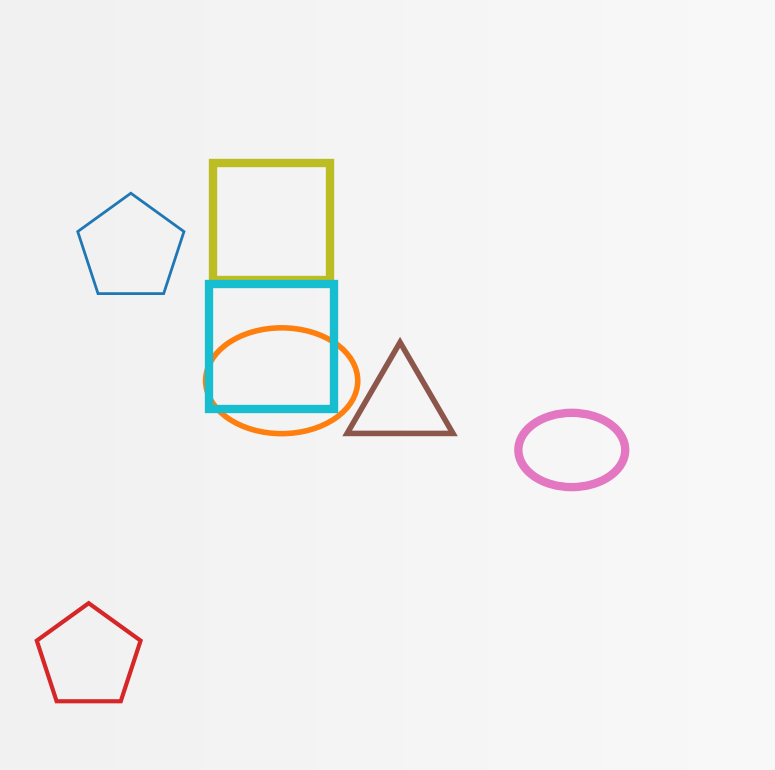[{"shape": "pentagon", "thickness": 1, "radius": 0.36, "center": [0.169, 0.677]}, {"shape": "oval", "thickness": 2, "radius": 0.49, "center": [0.363, 0.506]}, {"shape": "pentagon", "thickness": 1.5, "radius": 0.35, "center": [0.114, 0.146]}, {"shape": "triangle", "thickness": 2, "radius": 0.39, "center": [0.516, 0.477]}, {"shape": "oval", "thickness": 3, "radius": 0.34, "center": [0.738, 0.416]}, {"shape": "square", "thickness": 3, "radius": 0.38, "center": [0.35, 0.712]}, {"shape": "square", "thickness": 3, "radius": 0.4, "center": [0.351, 0.55]}]